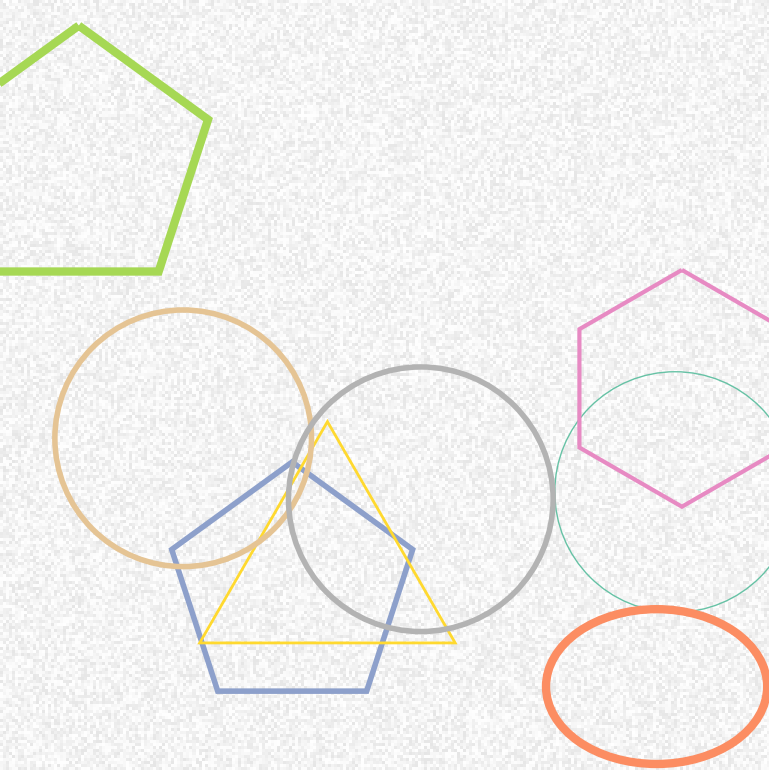[{"shape": "circle", "thickness": 0.5, "radius": 0.78, "center": [0.877, 0.361]}, {"shape": "oval", "thickness": 3, "radius": 0.72, "center": [0.853, 0.108]}, {"shape": "pentagon", "thickness": 2, "radius": 0.82, "center": [0.379, 0.236]}, {"shape": "hexagon", "thickness": 1.5, "radius": 0.77, "center": [0.886, 0.496]}, {"shape": "pentagon", "thickness": 3, "radius": 0.88, "center": [0.102, 0.79]}, {"shape": "triangle", "thickness": 1, "radius": 0.96, "center": [0.425, 0.261]}, {"shape": "circle", "thickness": 2, "radius": 0.83, "center": [0.238, 0.431]}, {"shape": "circle", "thickness": 2, "radius": 0.86, "center": [0.547, 0.352]}]